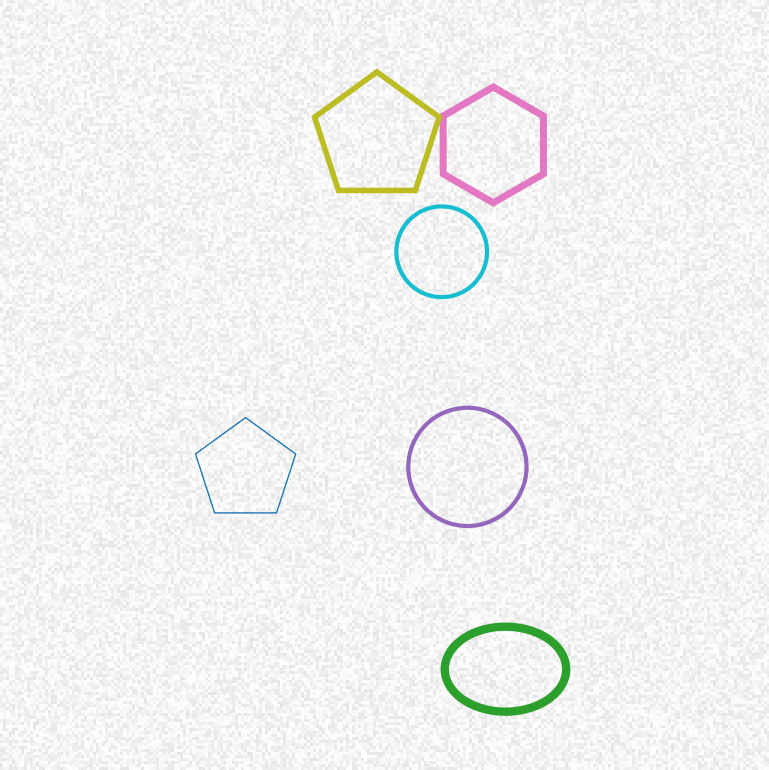[{"shape": "pentagon", "thickness": 0.5, "radius": 0.34, "center": [0.319, 0.389]}, {"shape": "oval", "thickness": 3, "radius": 0.39, "center": [0.656, 0.131]}, {"shape": "circle", "thickness": 1.5, "radius": 0.38, "center": [0.607, 0.394]}, {"shape": "hexagon", "thickness": 2.5, "radius": 0.38, "center": [0.641, 0.812]}, {"shape": "pentagon", "thickness": 2, "radius": 0.43, "center": [0.489, 0.822]}, {"shape": "circle", "thickness": 1.5, "radius": 0.29, "center": [0.574, 0.673]}]